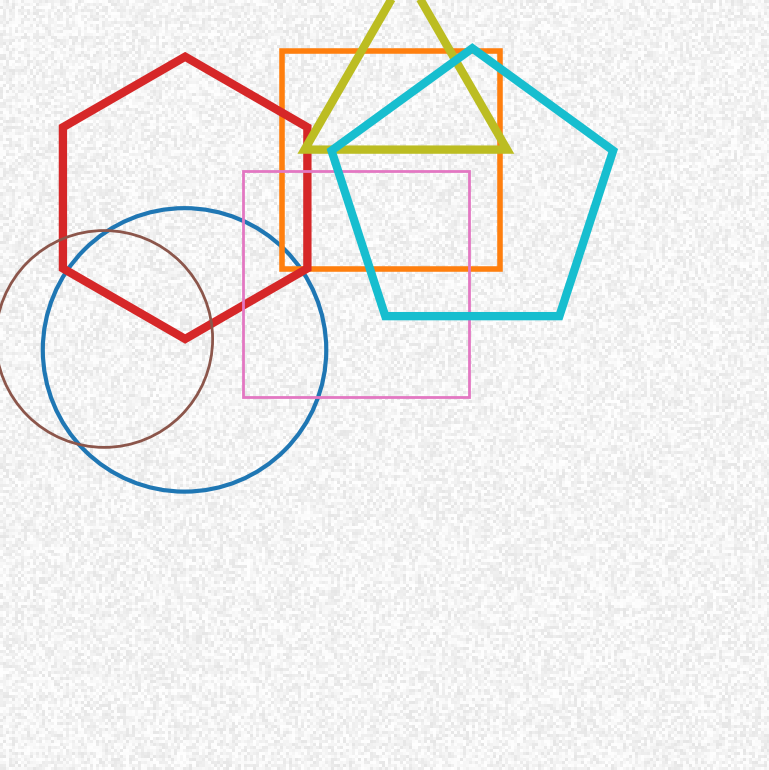[{"shape": "circle", "thickness": 1.5, "radius": 0.92, "center": [0.24, 0.546]}, {"shape": "square", "thickness": 2, "radius": 0.71, "center": [0.507, 0.793]}, {"shape": "hexagon", "thickness": 3, "radius": 0.92, "center": [0.24, 0.743]}, {"shape": "circle", "thickness": 1, "radius": 0.7, "center": [0.135, 0.56]}, {"shape": "square", "thickness": 1, "radius": 0.73, "center": [0.463, 0.632]}, {"shape": "triangle", "thickness": 3, "radius": 0.76, "center": [0.527, 0.882]}, {"shape": "pentagon", "thickness": 3, "radius": 0.96, "center": [0.613, 0.745]}]